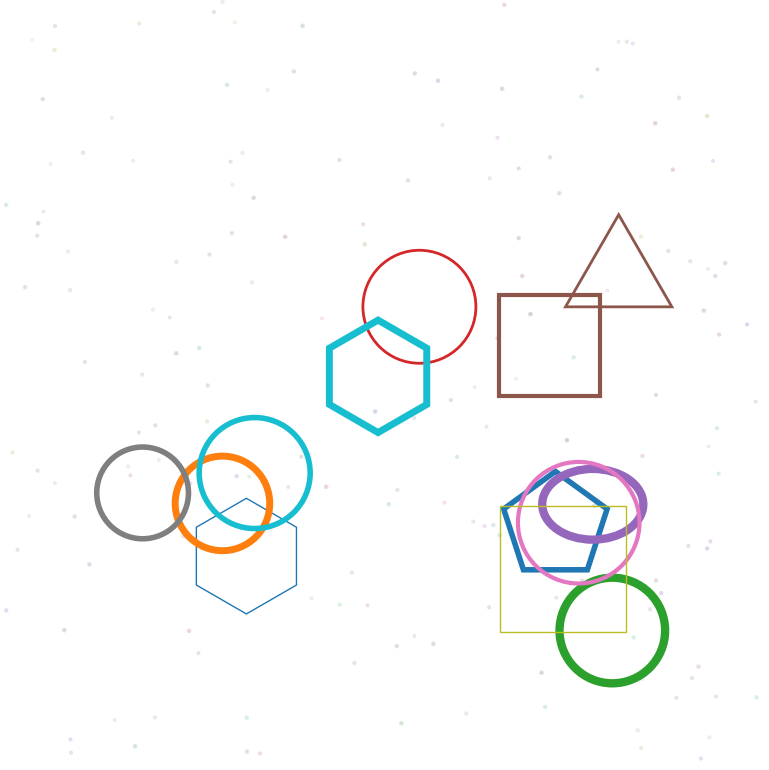[{"shape": "pentagon", "thickness": 2, "radius": 0.35, "center": [0.721, 0.317]}, {"shape": "hexagon", "thickness": 0.5, "radius": 0.38, "center": [0.32, 0.278]}, {"shape": "circle", "thickness": 2.5, "radius": 0.31, "center": [0.289, 0.346]}, {"shape": "circle", "thickness": 3, "radius": 0.34, "center": [0.795, 0.181]}, {"shape": "circle", "thickness": 1, "radius": 0.37, "center": [0.545, 0.602]}, {"shape": "oval", "thickness": 3, "radius": 0.33, "center": [0.77, 0.345]}, {"shape": "square", "thickness": 1.5, "radius": 0.33, "center": [0.713, 0.551]}, {"shape": "triangle", "thickness": 1, "radius": 0.4, "center": [0.803, 0.641]}, {"shape": "circle", "thickness": 1.5, "radius": 0.39, "center": [0.752, 0.321]}, {"shape": "circle", "thickness": 2, "radius": 0.3, "center": [0.185, 0.36]}, {"shape": "square", "thickness": 0.5, "radius": 0.41, "center": [0.731, 0.261]}, {"shape": "hexagon", "thickness": 2.5, "radius": 0.37, "center": [0.491, 0.511]}, {"shape": "circle", "thickness": 2, "radius": 0.36, "center": [0.331, 0.386]}]